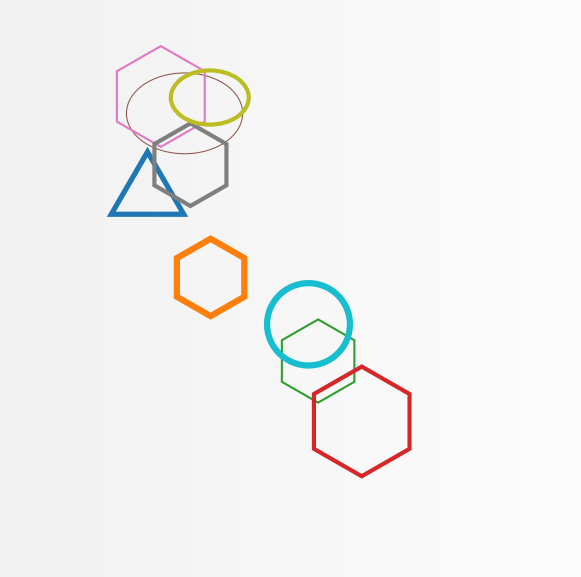[{"shape": "triangle", "thickness": 2.5, "radius": 0.36, "center": [0.254, 0.664]}, {"shape": "hexagon", "thickness": 3, "radius": 0.33, "center": [0.362, 0.519]}, {"shape": "hexagon", "thickness": 1, "radius": 0.36, "center": [0.547, 0.374]}, {"shape": "hexagon", "thickness": 2, "radius": 0.47, "center": [0.622, 0.269]}, {"shape": "oval", "thickness": 0.5, "radius": 0.5, "center": [0.318, 0.803]}, {"shape": "hexagon", "thickness": 1, "radius": 0.44, "center": [0.277, 0.832]}, {"shape": "hexagon", "thickness": 2, "radius": 0.36, "center": [0.328, 0.714]}, {"shape": "oval", "thickness": 2, "radius": 0.34, "center": [0.361, 0.83]}, {"shape": "circle", "thickness": 3, "radius": 0.36, "center": [0.531, 0.438]}]